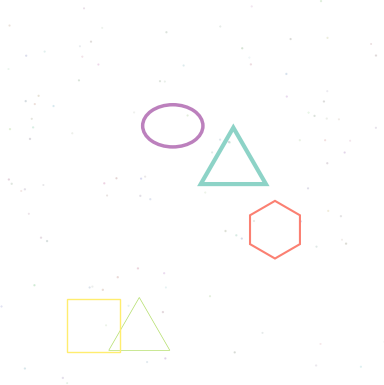[{"shape": "triangle", "thickness": 3, "radius": 0.49, "center": [0.606, 0.571]}, {"shape": "hexagon", "thickness": 1.5, "radius": 0.37, "center": [0.714, 0.403]}, {"shape": "triangle", "thickness": 0.5, "radius": 0.46, "center": [0.362, 0.136]}, {"shape": "oval", "thickness": 2.5, "radius": 0.39, "center": [0.449, 0.673]}, {"shape": "square", "thickness": 1, "radius": 0.34, "center": [0.242, 0.154]}]